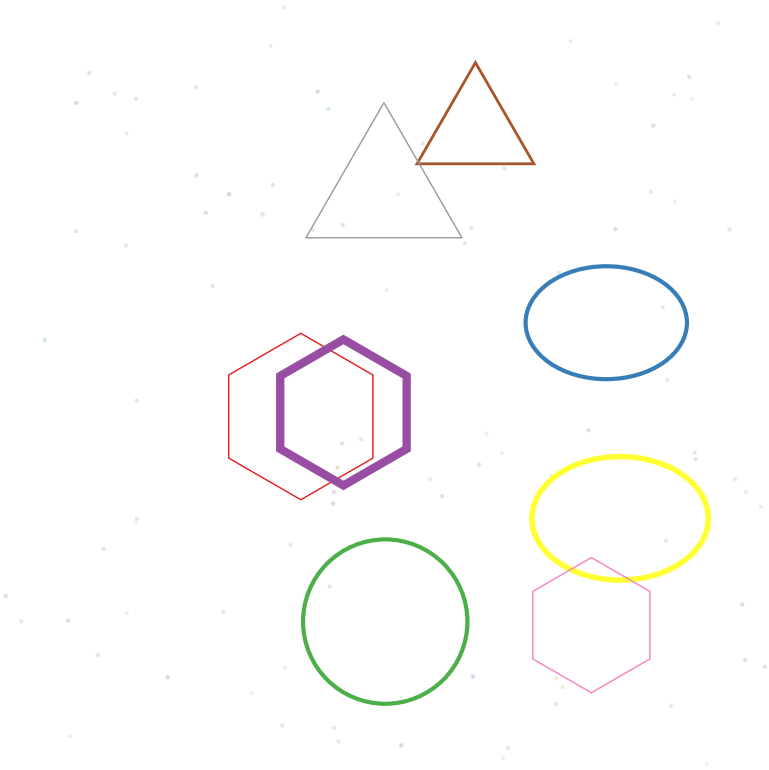[{"shape": "hexagon", "thickness": 0.5, "radius": 0.54, "center": [0.391, 0.459]}, {"shape": "oval", "thickness": 1.5, "radius": 0.52, "center": [0.787, 0.581]}, {"shape": "circle", "thickness": 1.5, "radius": 0.53, "center": [0.5, 0.193]}, {"shape": "hexagon", "thickness": 3, "radius": 0.47, "center": [0.446, 0.464]}, {"shape": "oval", "thickness": 2, "radius": 0.57, "center": [0.805, 0.327]}, {"shape": "triangle", "thickness": 1, "radius": 0.44, "center": [0.617, 0.831]}, {"shape": "hexagon", "thickness": 0.5, "radius": 0.44, "center": [0.768, 0.188]}, {"shape": "triangle", "thickness": 0.5, "radius": 0.58, "center": [0.499, 0.75]}]